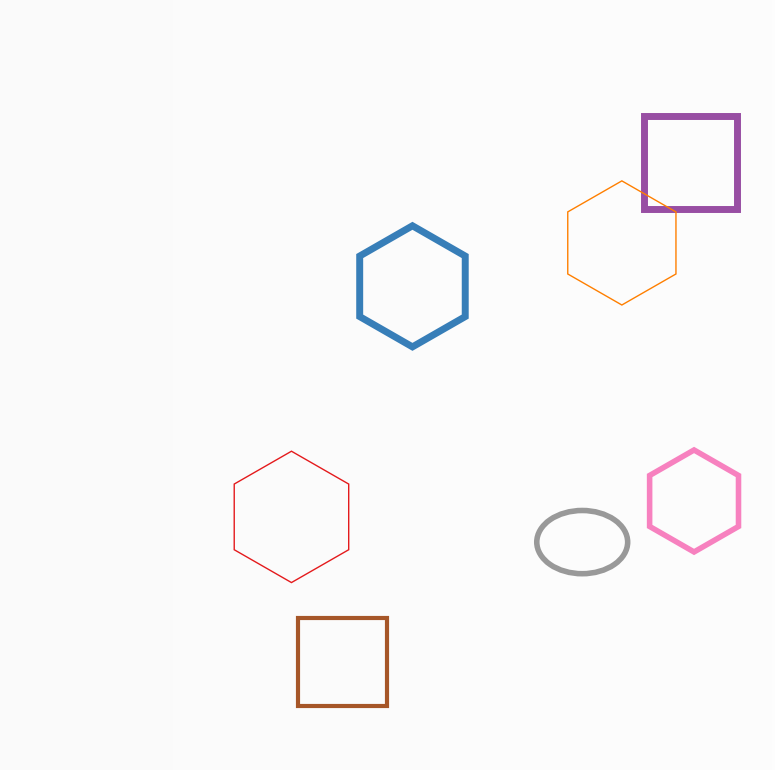[{"shape": "hexagon", "thickness": 0.5, "radius": 0.43, "center": [0.376, 0.329]}, {"shape": "hexagon", "thickness": 2.5, "radius": 0.39, "center": [0.532, 0.628]}, {"shape": "square", "thickness": 2.5, "radius": 0.3, "center": [0.89, 0.789]}, {"shape": "hexagon", "thickness": 0.5, "radius": 0.4, "center": [0.802, 0.684]}, {"shape": "square", "thickness": 1.5, "radius": 0.29, "center": [0.442, 0.14]}, {"shape": "hexagon", "thickness": 2, "radius": 0.33, "center": [0.896, 0.349]}, {"shape": "oval", "thickness": 2, "radius": 0.29, "center": [0.751, 0.296]}]